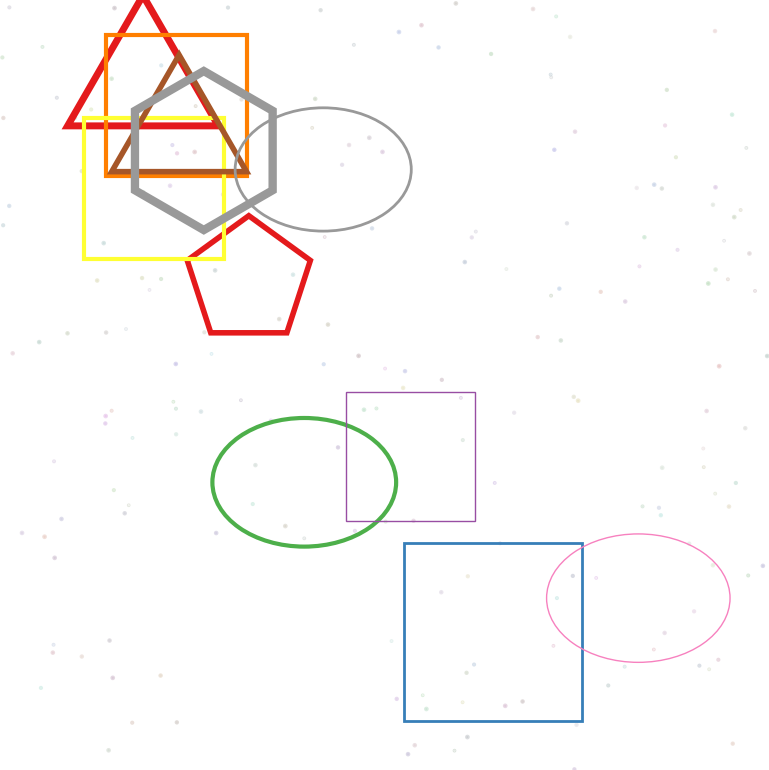[{"shape": "triangle", "thickness": 2.5, "radius": 0.56, "center": [0.186, 0.893]}, {"shape": "pentagon", "thickness": 2, "radius": 0.42, "center": [0.323, 0.636]}, {"shape": "square", "thickness": 1, "radius": 0.58, "center": [0.641, 0.179]}, {"shape": "oval", "thickness": 1.5, "radius": 0.6, "center": [0.395, 0.374]}, {"shape": "square", "thickness": 0.5, "radius": 0.42, "center": [0.533, 0.407]}, {"shape": "square", "thickness": 1.5, "radius": 0.46, "center": [0.229, 0.863]}, {"shape": "square", "thickness": 1.5, "radius": 0.46, "center": [0.2, 0.755]}, {"shape": "triangle", "thickness": 2, "radius": 0.51, "center": [0.233, 0.828]}, {"shape": "oval", "thickness": 0.5, "radius": 0.6, "center": [0.829, 0.223]}, {"shape": "hexagon", "thickness": 3, "radius": 0.52, "center": [0.265, 0.805]}, {"shape": "oval", "thickness": 1, "radius": 0.57, "center": [0.42, 0.78]}]